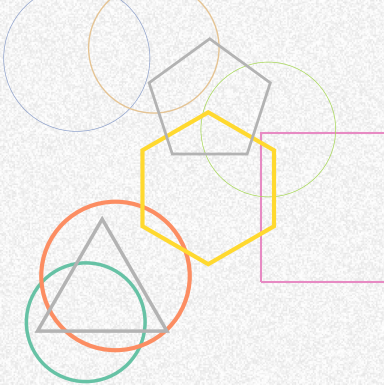[{"shape": "circle", "thickness": 2.5, "radius": 0.77, "center": [0.223, 0.163]}, {"shape": "circle", "thickness": 3, "radius": 0.96, "center": [0.3, 0.283]}, {"shape": "circle", "thickness": 0.5, "radius": 0.95, "center": [0.199, 0.849]}, {"shape": "square", "thickness": 1.5, "radius": 0.96, "center": [0.87, 0.461]}, {"shape": "circle", "thickness": 0.5, "radius": 0.88, "center": [0.697, 0.664]}, {"shape": "hexagon", "thickness": 3, "radius": 0.99, "center": [0.541, 0.511]}, {"shape": "circle", "thickness": 1, "radius": 0.85, "center": [0.4, 0.876]}, {"shape": "pentagon", "thickness": 2, "radius": 0.83, "center": [0.545, 0.734]}, {"shape": "triangle", "thickness": 2.5, "radius": 0.97, "center": [0.265, 0.237]}]